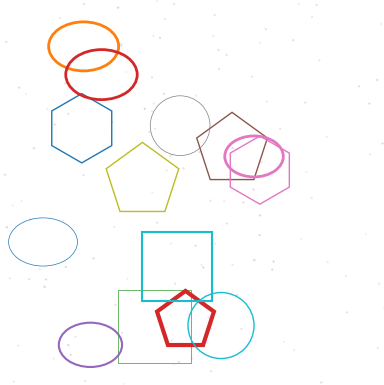[{"shape": "oval", "thickness": 0.5, "radius": 0.45, "center": [0.112, 0.372]}, {"shape": "hexagon", "thickness": 1, "radius": 0.45, "center": [0.212, 0.667]}, {"shape": "oval", "thickness": 2, "radius": 0.45, "center": [0.217, 0.88]}, {"shape": "square", "thickness": 0.5, "radius": 0.47, "center": [0.402, 0.152]}, {"shape": "oval", "thickness": 2, "radius": 0.46, "center": [0.264, 0.806]}, {"shape": "pentagon", "thickness": 3, "radius": 0.39, "center": [0.482, 0.167]}, {"shape": "oval", "thickness": 1.5, "radius": 0.41, "center": [0.235, 0.104]}, {"shape": "pentagon", "thickness": 1, "radius": 0.48, "center": [0.603, 0.612]}, {"shape": "hexagon", "thickness": 1, "radius": 0.44, "center": [0.675, 0.558]}, {"shape": "oval", "thickness": 2, "radius": 0.38, "center": [0.66, 0.594]}, {"shape": "circle", "thickness": 0.5, "radius": 0.39, "center": [0.468, 0.674]}, {"shape": "pentagon", "thickness": 1, "radius": 0.5, "center": [0.37, 0.531]}, {"shape": "circle", "thickness": 1, "radius": 0.43, "center": [0.574, 0.154]}, {"shape": "square", "thickness": 1.5, "radius": 0.45, "center": [0.46, 0.308]}]